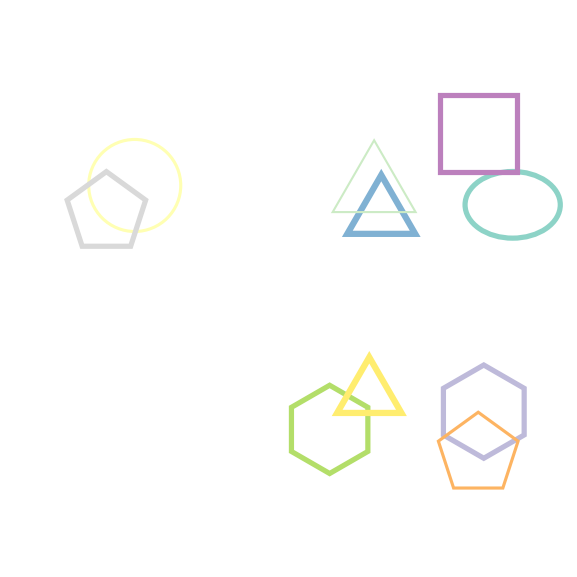[{"shape": "oval", "thickness": 2.5, "radius": 0.41, "center": [0.888, 0.644]}, {"shape": "circle", "thickness": 1.5, "radius": 0.4, "center": [0.233, 0.678]}, {"shape": "hexagon", "thickness": 2.5, "radius": 0.4, "center": [0.838, 0.286]}, {"shape": "triangle", "thickness": 3, "radius": 0.34, "center": [0.66, 0.628]}, {"shape": "pentagon", "thickness": 1.5, "radius": 0.36, "center": [0.828, 0.213]}, {"shape": "hexagon", "thickness": 2.5, "radius": 0.38, "center": [0.571, 0.256]}, {"shape": "pentagon", "thickness": 2.5, "radius": 0.36, "center": [0.184, 0.631]}, {"shape": "square", "thickness": 2.5, "radius": 0.33, "center": [0.829, 0.768]}, {"shape": "triangle", "thickness": 1, "radius": 0.41, "center": [0.648, 0.673]}, {"shape": "triangle", "thickness": 3, "radius": 0.32, "center": [0.639, 0.316]}]